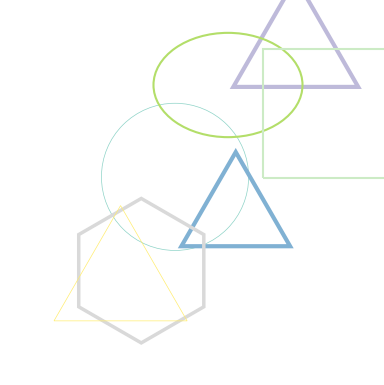[{"shape": "circle", "thickness": 0.5, "radius": 0.96, "center": [0.455, 0.541]}, {"shape": "triangle", "thickness": 3, "radius": 0.94, "center": [0.768, 0.868]}, {"shape": "triangle", "thickness": 3, "radius": 0.82, "center": [0.612, 0.442]}, {"shape": "oval", "thickness": 1.5, "radius": 0.97, "center": [0.592, 0.779]}, {"shape": "hexagon", "thickness": 2.5, "radius": 0.94, "center": [0.367, 0.297]}, {"shape": "square", "thickness": 1.5, "radius": 0.84, "center": [0.849, 0.705]}, {"shape": "triangle", "thickness": 0.5, "radius": 1.0, "center": [0.313, 0.266]}]